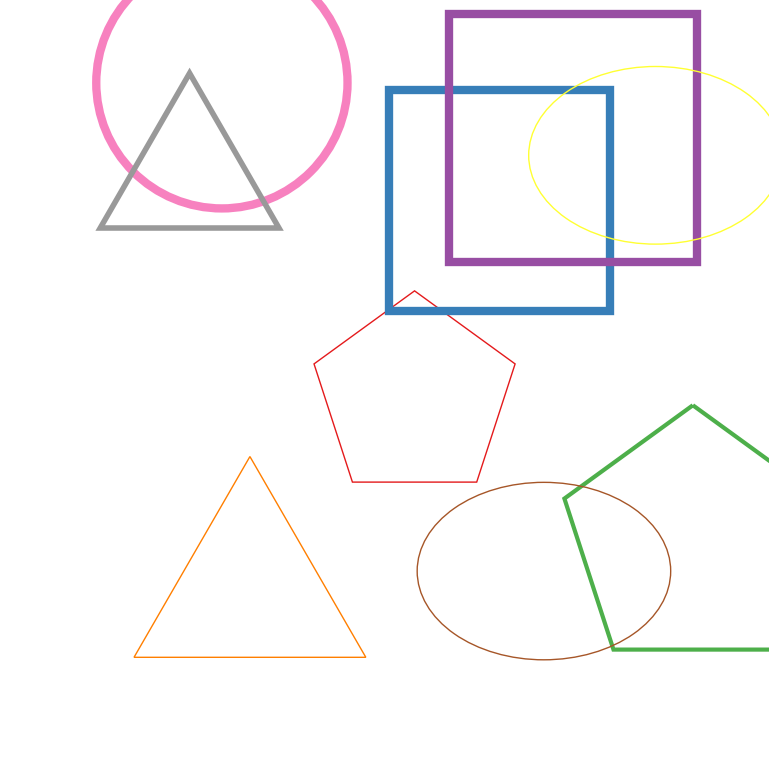[{"shape": "pentagon", "thickness": 0.5, "radius": 0.69, "center": [0.538, 0.485]}, {"shape": "square", "thickness": 3, "radius": 0.72, "center": [0.649, 0.74]}, {"shape": "pentagon", "thickness": 1.5, "radius": 0.88, "center": [0.9, 0.298]}, {"shape": "square", "thickness": 3, "radius": 0.81, "center": [0.744, 0.821]}, {"shape": "triangle", "thickness": 0.5, "radius": 0.87, "center": [0.325, 0.233]}, {"shape": "oval", "thickness": 0.5, "radius": 0.82, "center": [0.851, 0.798]}, {"shape": "oval", "thickness": 0.5, "radius": 0.82, "center": [0.706, 0.258]}, {"shape": "circle", "thickness": 3, "radius": 0.82, "center": [0.288, 0.892]}, {"shape": "triangle", "thickness": 2, "radius": 0.67, "center": [0.246, 0.771]}]